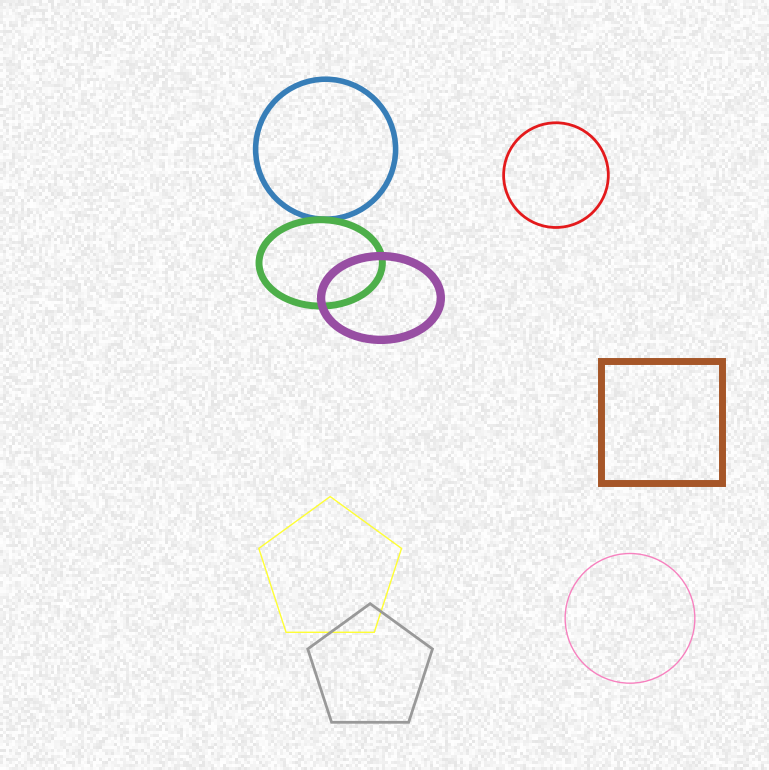[{"shape": "circle", "thickness": 1, "radius": 0.34, "center": [0.722, 0.773]}, {"shape": "circle", "thickness": 2, "radius": 0.45, "center": [0.423, 0.806]}, {"shape": "oval", "thickness": 2.5, "radius": 0.4, "center": [0.416, 0.659]}, {"shape": "oval", "thickness": 3, "radius": 0.39, "center": [0.495, 0.613]}, {"shape": "pentagon", "thickness": 0.5, "radius": 0.49, "center": [0.429, 0.258]}, {"shape": "square", "thickness": 2.5, "radius": 0.39, "center": [0.859, 0.452]}, {"shape": "circle", "thickness": 0.5, "radius": 0.42, "center": [0.818, 0.197]}, {"shape": "pentagon", "thickness": 1, "radius": 0.43, "center": [0.481, 0.131]}]